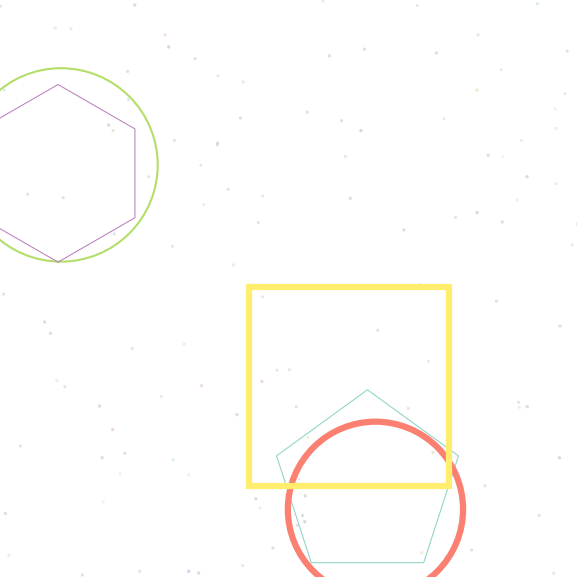[{"shape": "pentagon", "thickness": 0.5, "radius": 0.83, "center": [0.636, 0.159]}, {"shape": "circle", "thickness": 3, "radius": 0.76, "center": [0.65, 0.117]}, {"shape": "circle", "thickness": 1, "radius": 0.84, "center": [0.106, 0.714]}, {"shape": "hexagon", "thickness": 0.5, "radius": 0.77, "center": [0.1, 0.699]}, {"shape": "square", "thickness": 3, "radius": 0.86, "center": [0.605, 0.33]}]